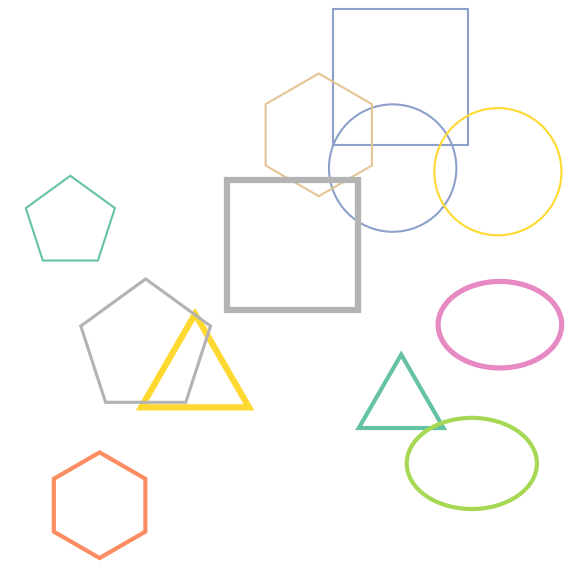[{"shape": "triangle", "thickness": 2, "radius": 0.42, "center": [0.695, 0.3]}, {"shape": "pentagon", "thickness": 1, "radius": 0.41, "center": [0.122, 0.614]}, {"shape": "hexagon", "thickness": 2, "radius": 0.46, "center": [0.172, 0.124]}, {"shape": "circle", "thickness": 1, "radius": 0.55, "center": [0.68, 0.708]}, {"shape": "square", "thickness": 1, "radius": 0.59, "center": [0.693, 0.866]}, {"shape": "oval", "thickness": 2.5, "radius": 0.53, "center": [0.866, 0.437]}, {"shape": "oval", "thickness": 2, "radius": 0.56, "center": [0.817, 0.197]}, {"shape": "triangle", "thickness": 3, "radius": 0.54, "center": [0.338, 0.348]}, {"shape": "circle", "thickness": 1, "radius": 0.55, "center": [0.862, 0.702]}, {"shape": "hexagon", "thickness": 1, "radius": 0.53, "center": [0.552, 0.766]}, {"shape": "square", "thickness": 3, "radius": 0.56, "center": [0.506, 0.575]}, {"shape": "pentagon", "thickness": 1.5, "radius": 0.59, "center": [0.252, 0.398]}]